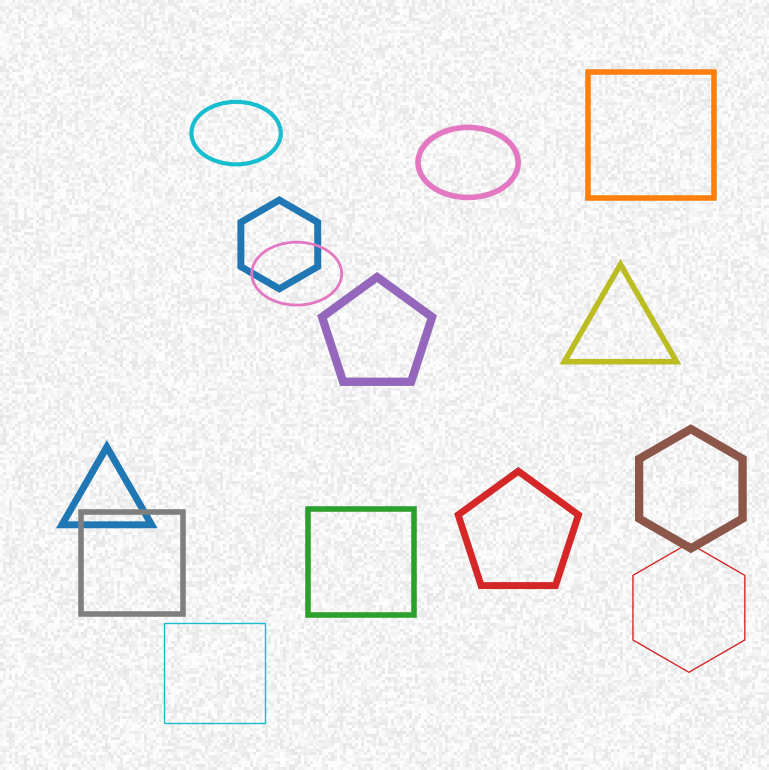[{"shape": "hexagon", "thickness": 2.5, "radius": 0.29, "center": [0.363, 0.683]}, {"shape": "triangle", "thickness": 2.5, "radius": 0.34, "center": [0.139, 0.352]}, {"shape": "square", "thickness": 2, "radius": 0.41, "center": [0.845, 0.825]}, {"shape": "square", "thickness": 2, "radius": 0.35, "center": [0.469, 0.27]}, {"shape": "hexagon", "thickness": 0.5, "radius": 0.42, "center": [0.895, 0.211]}, {"shape": "pentagon", "thickness": 2.5, "radius": 0.41, "center": [0.673, 0.306]}, {"shape": "pentagon", "thickness": 3, "radius": 0.38, "center": [0.49, 0.565]}, {"shape": "hexagon", "thickness": 3, "radius": 0.39, "center": [0.897, 0.365]}, {"shape": "oval", "thickness": 1, "radius": 0.29, "center": [0.385, 0.645]}, {"shape": "oval", "thickness": 2, "radius": 0.33, "center": [0.608, 0.789]}, {"shape": "square", "thickness": 2, "radius": 0.33, "center": [0.171, 0.269]}, {"shape": "triangle", "thickness": 2, "radius": 0.42, "center": [0.806, 0.572]}, {"shape": "square", "thickness": 0.5, "radius": 0.33, "center": [0.279, 0.126]}, {"shape": "oval", "thickness": 1.5, "radius": 0.29, "center": [0.307, 0.827]}]